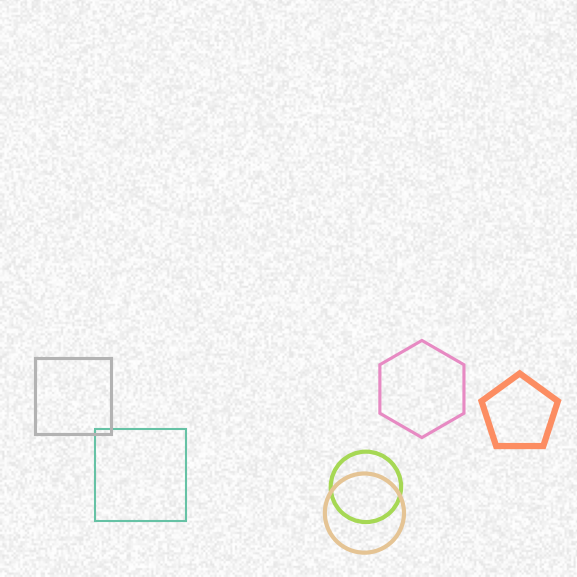[{"shape": "square", "thickness": 1, "radius": 0.4, "center": [0.243, 0.177]}, {"shape": "pentagon", "thickness": 3, "radius": 0.35, "center": [0.9, 0.283]}, {"shape": "hexagon", "thickness": 1.5, "radius": 0.42, "center": [0.731, 0.326]}, {"shape": "circle", "thickness": 2, "radius": 0.3, "center": [0.634, 0.156]}, {"shape": "circle", "thickness": 2, "radius": 0.34, "center": [0.631, 0.111]}, {"shape": "square", "thickness": 1.5, "radius": 0.33, "center": [0.127, 0.313]}]